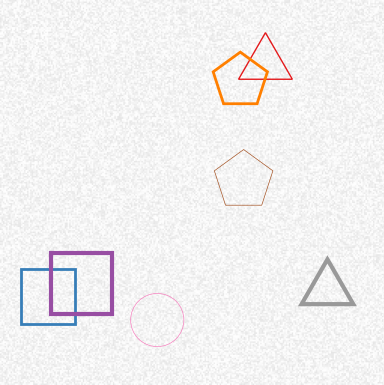[{"shape": "triangle", "thickness": 1, "radius": 0.4, "center": [0.689, 0.834]}, {"shape": "square", "thickness": 2, "radius": 0.36, "center": [0.124, 0.231]}, {"shape": "square", "thickness": 3, "radius": 0.4, "center": [0.212, 0.264]}, {"shape": "pentagon", "thickness": 2, "radius": 0.37, "center": [0.624, 0.791]}, {"shape": "pentagon", "thickness": 0.5, "radius": 0.4, "center": [0.633, 0.532]}, {"shape": "circle", "thickness": 0.5, "radius": 0.35, "center": [0.408, 0.169]}, {"shape": "triangle", "thickness": 3, "radius": 0.39, "center": [0.85, 0.249]}]